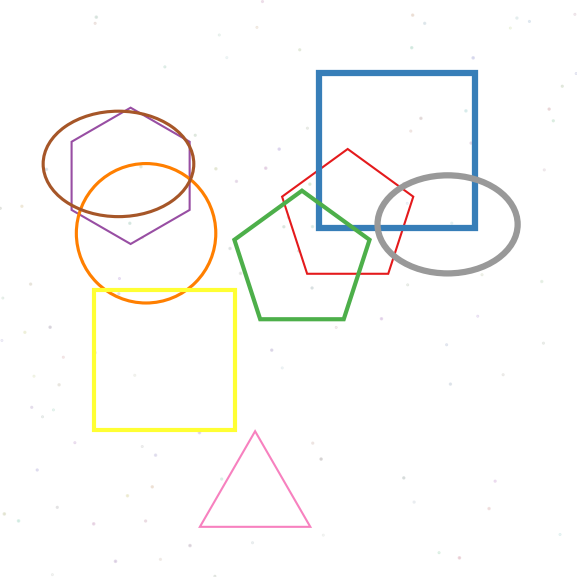[{"shape": "pentagon", "thickness": 1, "radius": 0.6, "center": [0.602, 0.622]}, {"shape": "square", "thickness": 3, "radius": 0.67, "center": [0.687, 0.738]}, {"shape": "pentagon", "thickness": 2, "radius": 0.62, "center": [0.523, 0.546]}, {"shape": "hexagon", "thickness": 1, "radius": 0.59, "center": [0.226, 0.695]}, {"shape": "circle", "thickness": 1.5, "radius": 0.6, "center": [0.253, 0.595]}, {"shape": "square", "thickness": 2, "radius": 0.61, "center": [0.285, 0.376]}, {"shape": "oval", "thickness": 1.5, "radius": 0.65, "center": [0.205, 0.715]}, {"shape": "triangle", "thickness": 1, "radius": 0.55, "center": [0.442, 0.142]}, {"shape": "oval", "thickness": 3, "radius": 0.61, "center": [0.775, 0.611]}]